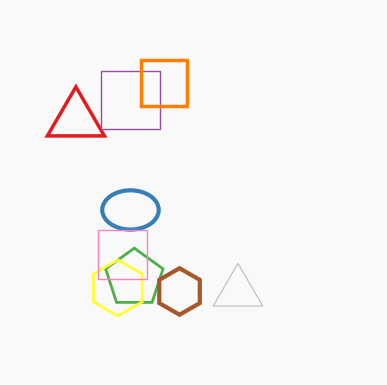[{"shape": "triangle", "thickness": 2.5, "radius": 0.42, "center": [0.196, 0.689]}, {"shape": "oval", "thickness": 3, "radius": 0.36, "center": [0.337, 0.455]}, {"shape": "pentagon", "thickness": 2, "radius": 0.39, "center": [0.347, 0.278]}, {"shape": "square", "thickness": 1, "radius": 0.38, "center": [0.337, 0.74]}, {"shape": "square", "thickness": 2.5, "radius": 0.29, "center": [0.423, 0.785]}, {"shape": "hexagon", "thickness": 2, "radius": 0.36, "center": [0.304, 0.252]}, {"shape": "hexagon", "thickness": 3, "radius": 0.3, "center": [0.463, 0.243]}, {"shape": "square", "thickness": 1, "radius": 0.31, "center": [0.316, 0.34]}, {"shape": "triangle", "thickness": 0.5, "radius": 0.37, "center": [0.614, 0.242]}]